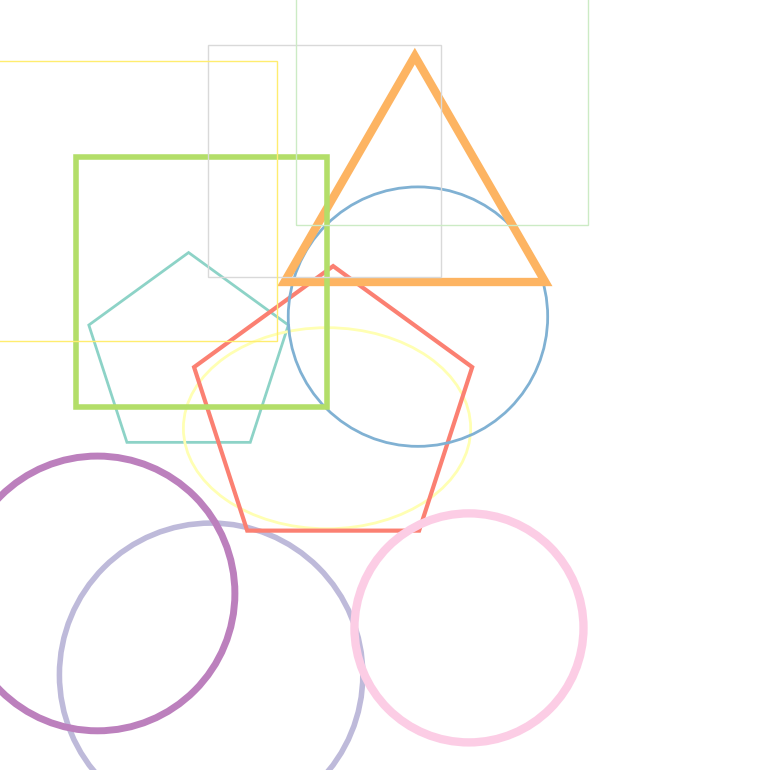[{"shape": "pentagon", "thickness": 1, "radius": 0.68, "center": [0.245, 0.536]}, {"shape": "oval", "thickness": 1, "radius": 0.93, "center": [0.425, 0.444]}, {"shape": "circle", "thickness": 2, "radius": 0.99, "center": [0.274, 0.124]}, {"shape": "pentagon", "thickness": 1.5, "radius": 0.95, "center": [0.433, 0.465]}, {"shape": "circle", "thickness": 1, "radius": 0.84, "center": [0.543, 0.589]}, {"shape": "triangle", "thickness": 3, "radius": 0.98, "center": [0.539, 0.732]}, {"shape": "square", "thickness": 2, "radius": 0.81, "center": [0.261, 0.634]}, {"shape": "circle", "thickness": 3, "radius": 0.74, "center": [0.609, 0.185]}, {"shape": "square", "thickness": 0.5, "radius": 0.75, "center": [0.421, 0.791]}, {"shape": "circle", "thickness": 2.5, "radius": 0.89, "center": [0.127, 0.229]}, {"shape": "square", "thickness": 0.5, "radius": 0.95, "center": [0.574, 0.898]}, {"shape": "square", "thickness": 0.5, "radius": 0.91, "center": [0.177, 0.739]}]